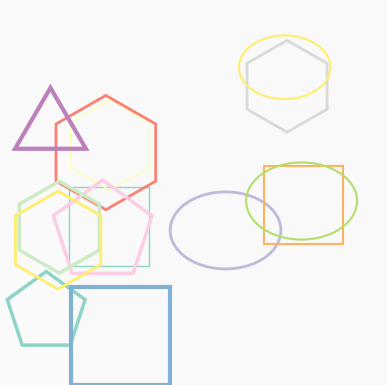[{"shape": "pentagon", "thickness": 2.5, "radius": 0.53, "center": [0.119, 0.189]}, {"shape": "square", "thickness": 1, "radius": 0.51, "center": [0.281, 0.411]}, {"shape": "hexagon", "thickness": 1, "radius": 0.59, "center": [0.284, 0.623]}, {"shape": "oval", "thickness": 2, "radius": 0.71, "center": [0.582, 0.402]}, {"shape": "hexagon", "thickness": 2, "radius": 0.74, "center": [0.273, 0.604]}, {"shape": "square", "thickness": 3, "radius": 0.63, "center": [0.311, 0.128]}, {"shape": "square", "thickness": 1.5, "radius": 0.51, "center": [0.783, 0.467]}, {"shape": "oval", "thickness": 1.5, "radius": 0.72, "center": [0.778, 0.478]}, {"shape": "pentagon", "thickness": 2.5, "radius": 0.67, "center": [0.265, 0.398]}, {"shape": "hexagon", "thickness": 2, "radius": 0.6, "center": [0.741, 0.776]}, {"shape": "triangle", "thickness": 3, "radius": 0.53, "center": [0.13, 0.666]}, {"shape": "hexagon", "thickness": 2.5, "radius": 0.6, "center": [0.153, 0.41]}, {"shape": "hexagon", "thickness": 2, "radius": 0.64, "center": [0.15, 0.376]}, {"shape": "oval", "thickness": 1.5, "radius": 0.59, "center": [0.735, 0.825]}]